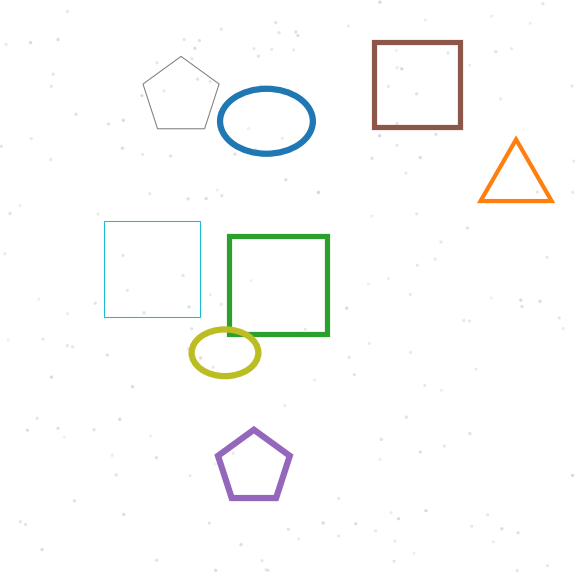[{"shape": "oval", "thickness": 3, "radius": 0.4, "center": [0.461, 0.789]}, {"shape": "triangle", "thickness": 2, "radius": 0.36, "center": [0.894, 0.687]}, {"shape": "square", "thickness": 2.5, "radius": 0.43, "center": [0.481, 0.506]}, {"shape": "pentagon", "thickness": 3, "radius": 0.33, "center": [0.44, 0.19]}, {"shape": "square", "thickness": 2.5, "radius": 0.37, "center": [0.722, 0.853]}, {"shape": "pentagon", "thickness": 0.5, "radius": 0.35, "center": [0.314, 0.832]}, {"shape": "oval", "thickness": 3, "radius": 0.29, "center": [0.39, 0.388]}, {"shape": "square", "thickness": 0.5, "radius": 0.42, "center": [0.264, 0.533]}]